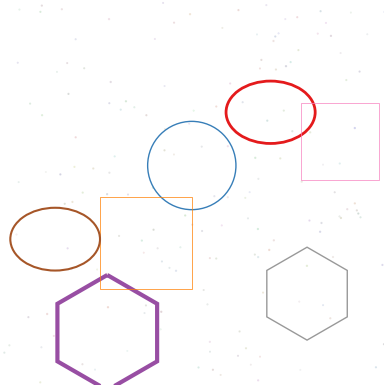[{"shape": "oval", "thickness": 2, "radius": 0.58, "center": [0.703, 0.708]}, {"shape": "circle", "thickness": 1, "radius": 0.57, "center": [0.498, 0.57]}, {"shape": "hexagon", "thickness": 3, "radius": 0.75, "center": [0.279, 0.136]}, {"shape": "square", "thickness": 0.5, "radius": 0.59, "center": [0.379, 0.369]}, {"shape": "oval", "thickness": 1.5, "radius": 0.58, "center": [0.143, 0.379]}, {"shape": "square", "thickness": 0.5, "radius": 0.5, "center": [0.883, 0.632]}, {"shape": "hexagon", "thickness": 1, "radius": 0.6, "center": [0.798, 0.237]}]